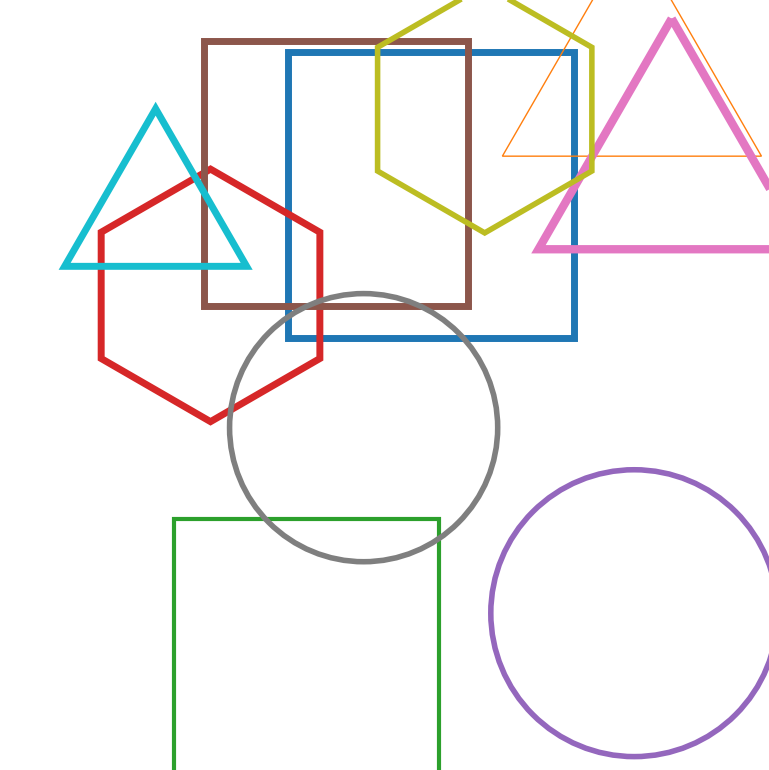[{"shape": "square", "thickness": 2.5, "radius": 0.93, "center": [0.559, 0.747]}, {"shape": "triangle", "thickness": 0.5, "radius": 0.97, "center": [0.821, 0.894]}, {"shape": "square", "thickness": 1.5, "radius": 0.86, "center": [0.398, 0.154]}, {"shape": "hexagon", "thickness": 2.5, "radius": 0.82, "center": [0.273, 0.616]}, {"shape": "circle", "thickness": 2, "radius": 0.93, "center": [0.824, 0.204]}, {"shape": "square", "thickness": 2.5, "radius": 0.86, "center": [0.437, 0.775]}, {"shape": "triangle", "thickness": 3, "radius": 1.0, "center": [0.872, 0.776]}, {"shape": "circle", "thickness": 2, "radius": 0.87, "center": [0.472, 0.445]}, {"shape": "hexagon", "thickness": 2, "radius": 0.8, "center": [0.63, 0.858]}, {"shape": "triangle", "thickness": 2.5, "radius": 0.68, "center": [0.202, 0.722]}]